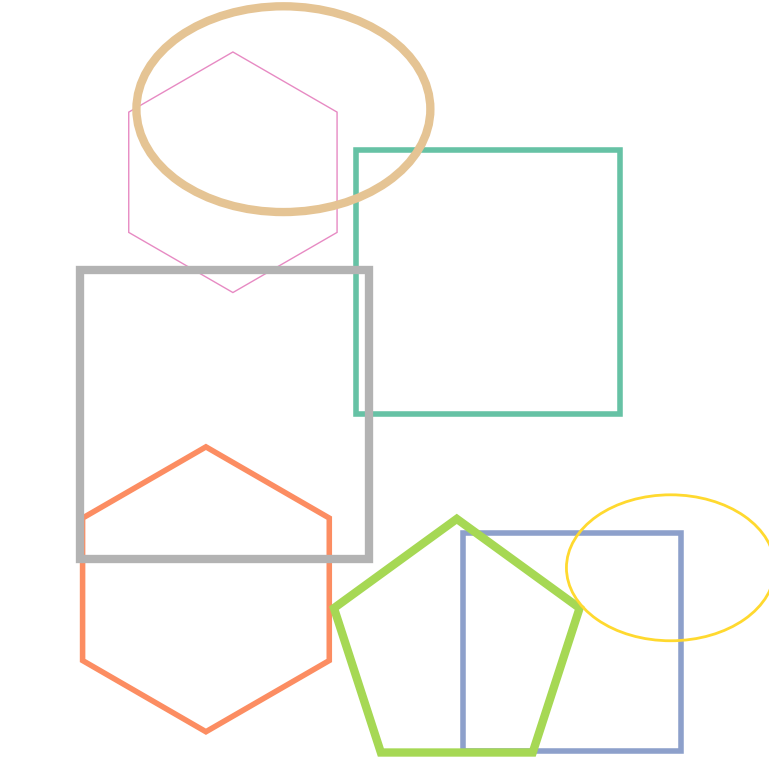[{"shape": "square", "thickness": 2, "radius": 0.85, "center": [0.634, 0.634]}, {"shape": "hexagon", "thickness": 2, "radius": 0.92, "center": [0.267, 0.235]}, {"shape": "square", "thickness": 2, "radius": 0.71, "center": [0.743, 0.167]}, {"shape": "hexagon", "thickness": 0.5, "radius": 0.78, "center": [0.302, 0.776]}, {"shape": "pentagon", "thickness": 3, "radius": 0.84, "center": [0.593, 0.158]}, {"shape": "oval", "thickness": 1, "radius": 0.68, "center": [0.871, 0.263]}, {"shape": "oval", "thickness": 3, "radius": 0.95, "center": [0.368, 0.858]}, {"shape": "square", "thickness": 3, "radius": 0.94, "center": [0.292, 0.462]}]